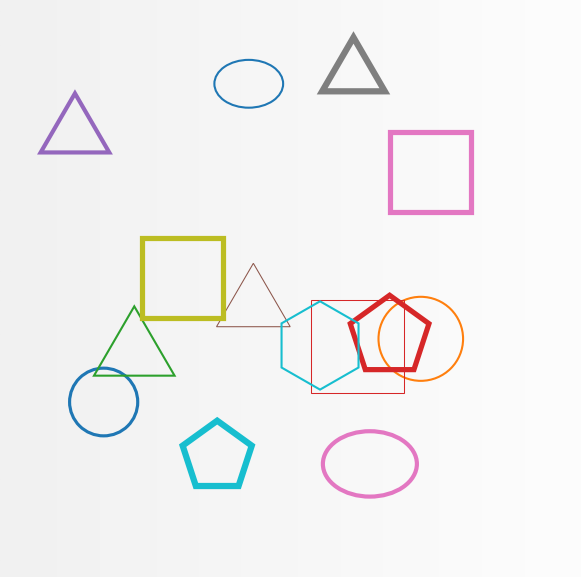[{"shape": "circle", "thickness": 1.5, "radius": 0.29, "center": [0.178, 0.303]}, {"shape": "oval", "thickness": 1, "radius": 0.3, "center": [0.428, 0.854]}, {"shape": "circle", "thickness": 1, "radius": 0.36, "center": [0.724, 0.412]}, {"shape": "triangle", "thickness": 1, "radius": 0.4, "center": [0.231, 0.389]}, {"shape": "square", "thickness": 0.5, "radius": 0.4, "center": [0.615, 0.399]}, {"shape": "pentagon", "thickness": 2.5, "radius": 0.36, "center": [0.67, 0.417]}, {"shape": "triangle", "thickness": 2, "radius": 0.34, "center": [0.129, 0.769]}, {"shape": "triangle", "thickness": 0.5, "radius": 0.37, "center": [0.436, 0.47]}, {"shape": "oval", "thickness": 2, "radius": 0.4, "center": [0.636, 0.196]}, {"shape": "square", "thickness": 2.5, "radius": 0.35, "center": [0.741, 0.702]}, {"shape": "triangle", "thickness": 3, "radius": 0.31, "center": [0.608, 0.872]}, {"shape": "square", "thickness": 2.5, "radius": 0.35, "center": [0.314, 0.518]}, {"shape": "hexagon", "thickness": 1, "radius": 0.38, "center": [0.551, 0.401]}, {"shape": "pentagon", "thickness": 3, "radius": 0.31, "center": [0.374, 0.208]}]